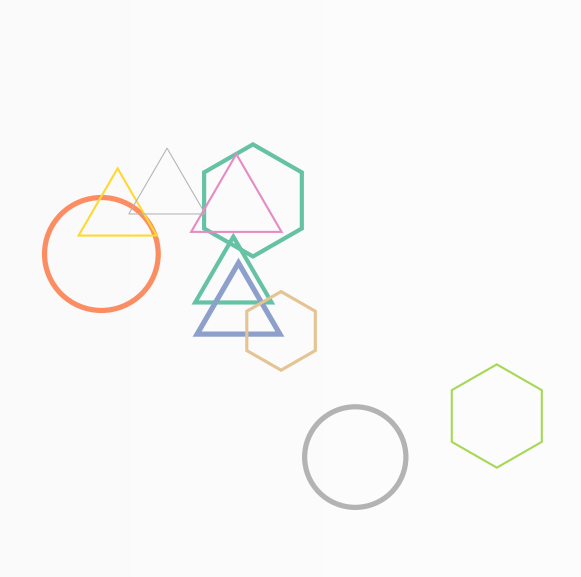[{"shape": "hexagon", "thickness": 2, "radius": 0.49, "center": [0.435, 0.652]}, {"shape": "triangle", "thickness": 2, "radius": 0.38, "center": [0.402, 0.513]}, {"shape": "circle", "thickness": 2.5, "radius": 0.49, "center": [0.174, 0.559]}, {"shape": "triangle", "thickness": 2.5, "radius": 0.41, "center": [0.41, 0.462]}, {"shape": "triangle", "thickness": 1, "radius": 0.45, "center": [0.407, 0.642]}, {"shape": "hexagon", "thickness": 1, "radius": 0.45, "center": [0.855, 0.279]}, {"shape": "triangle", "thickness": 1, "radius": 0.39, "center": [0.202, 0.63]}, {"shape": "hexagon", "thickness": 1.5, "radius": 0.34, "center": [0.484, 0.426]}, {"shape": "circle", "thickness": 2.5, "radius": 0.44, "center": [0.611, 0.208]}, {"shape": "triangle", "thickness": 0.5, "radius": 0.38, "center": [0.287, 0.667]}]